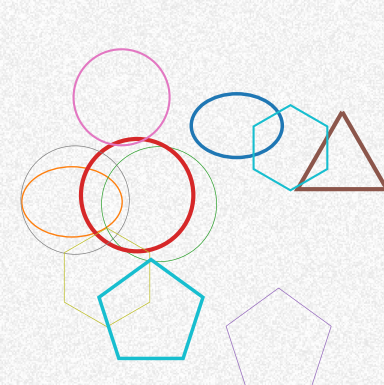[{"shape": "oval", "thickness": 2.5, "radius": 0.59, "center": [0.615, 0.674]}, {"shape": "oval", "thickness": 1, "radius": 0.65, "center": [0.187, 0.476]}, {"shape": "circle", "thickness": 0.5, "radius": 0.75, "center": [0.413, 0.47]}, {"shape": "circle", "thickness": 3, "radius": 0.73, "center": [0.356, 0.493]}, {"shape": "pentagon", "thickness": 0.5, "radius": 0.72, "center": [0.724, 0.108]}, {"shape": "triangle", "thickness": 3, "radius": 0.67, "center": [0.889, 0.576]}, {"shape": "circle", "thickness": 1.5, "radius": 0.62, "center": [0.316, 0.747]}, {"shape": "circle", "thickness": 0.5, "radius": 0.7, "center": [0.195, 0.48]}, {"shape": "hexagon", "thickness": 0.5, "radius": 0.64, "center": [0.278, 0.279]}, {"shape": "pentagon", "thickness": 2.5, "radius": 0.71, "center": [0.392, 0.184]}, {"shape": "hexagon", "thickness": 1.5, "radius": 0.55, "center": [0.754, 0.616]}]